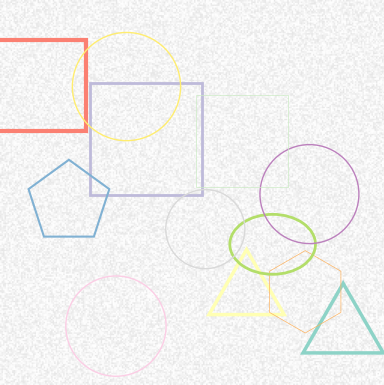[{"shape": "triangle", "thickness": 2.5, "radius": 0.6, "center": [0.891, 0.144]}, {"shape": "triangle", "thickness": 2.5, "radius": 0.56, "center": [0.64, 0.239]}, {"shape": "square", "thickness": 2, "radius": 0.73, "center": [0.379, 0.639]}, {"shape": "square", "thickness": 3, "radius": 0.6, "center": [0.103, 0.778]}, {"shape": "pentagon", "thickness": 1.5, "radius": 0.55, "center": [0.179, 0.475]}, {"shape": "hexagon", "thickness": 0.5, "radius": 0.53, "center": [0.793, 0.242]}, {"shape": "oval", "thickness": 2, "radius": 0.56, "center": [0.708, 0.365]}, {"shape": "circle", "thickness": 1, "radius": 0.65, "center": [0.301, 0.153]}, {"shape": "circle", "thickness": 1, "radius": 0.51, "center": [0.533, 0.405]}, {"shape": "circle", "thickness": 1, "radius": 0.64, "center": [0.804, 0.496]}, {"shape": "square", "thickness": 0.5, "radius": 0.6, "center": [0.629, 0.634]}, {"shape": "circle", "thickness": 1, "radius": 0.7, "center": [0.329, 0.775]}]